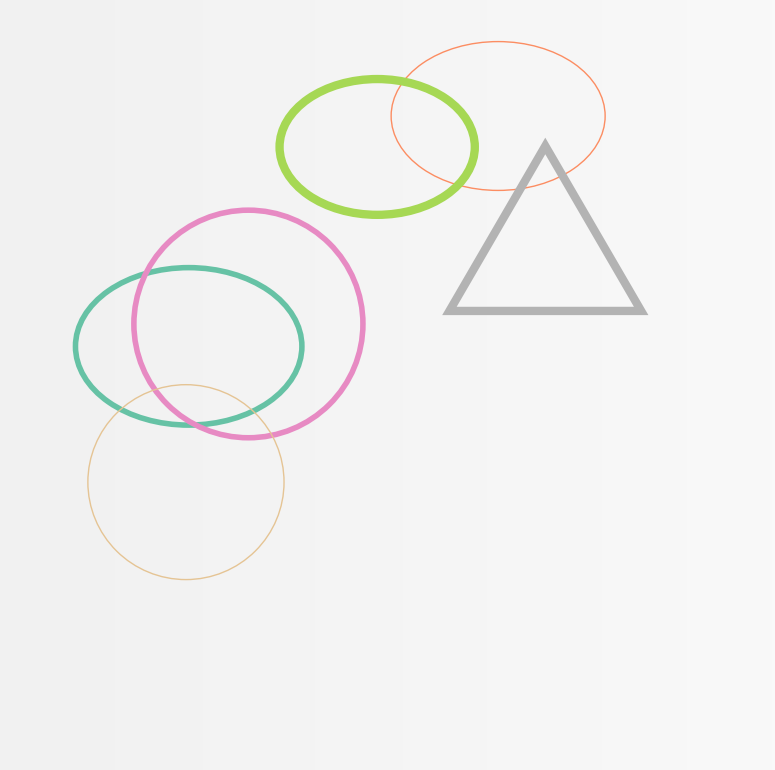[{"shape": "oval", "thickness": 2, "radius": 0.73, "center": [0.243, 0.55]}, {"shape": "oval", "thickness": 0.5, "radius": 0.69, "center": [0.643, 0.849]}, {"shape": "circle", "thickness": 2, "radius": 0.74, "center": [0.321, 0.579]}, {"shape": "oval", "thickness": 3, "radius": 0.63, "center": [0.487, 0.809]}, {"shape": "circle", "thickness": 0.5, "radius": 0.63, "center": [0.24, 0.374]}, {"shape": "triangle", "thickness": 3, "radius": 0.71, "center": [0.704, 0.668]}]